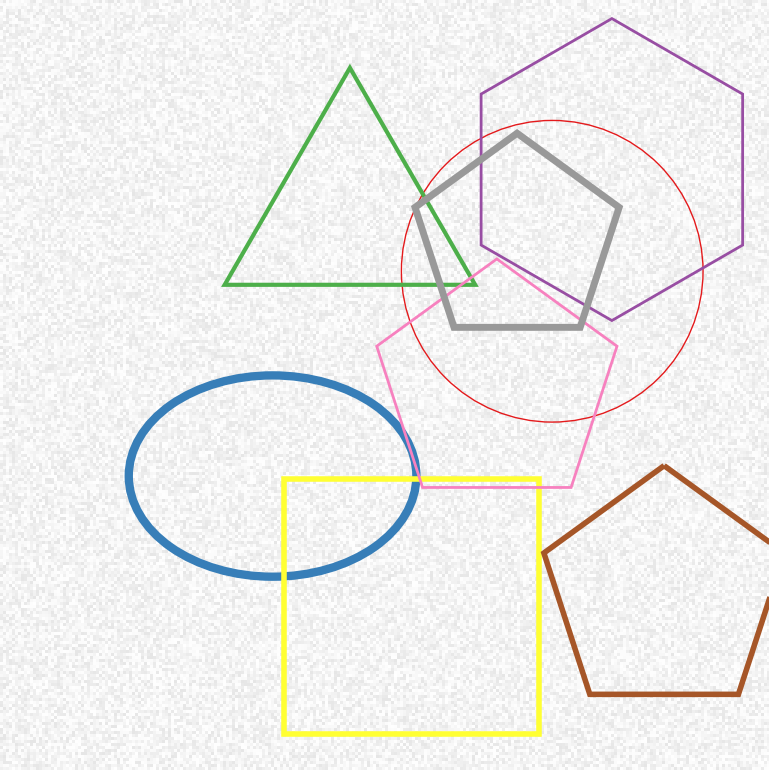[{"shape": "circle", "thickness": 0.5, "radius": 0.98, "center": [0.717, 0.648]}, {"shape": "oval", "thickness": 3, "radius": 0.93, "center": [0.354, 0.382]}, {"shape": "triangle", "thickness": 1.5, "radius": 0.94, "center": [0.454, 0.724]}, {"shape": "hexagon", "thickness": 1, "radius": 0.98, "center": [0.795, 0.78]}, {"shape": "square", "thickness": 2, "radius": 0.83, "center": [0.535, 0.213]}, {"shape": "pentagon", "thickness": 2, "radius": 0.82, "center": [0.862, 0.231]}, {"shape": "pentagon", "thickness": 1, "radius": 0.82, "center": [0.645, 0.5]}, {"shape": "pentagon", "thickness": 2.5, "radius": 0.7, "center": [0.672, 0.688]}]